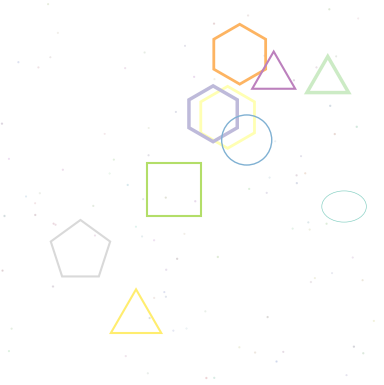[{"shape": "oval", "thickness": 0.5, "radius": 0.29, "center": [0.894, 0.464]}, {"shape": "hexagon", "thickness": 2, "radius": 0.4, "center": [0.591, 0.695]}, {"shape": "hexagon", "thickness": 2.5, "radius": 0.36, "center": [0.554, 0.704]}, {"shape": "circle", "thickness": 1, "radius": 0.33, "center": [0.641, 0.636]}, {"shape": "hexagon", "thickness": 2, "radius": 0.39, "center": [0.623, 0.859]}, {"shape": "square", "thickness": 1.5, "radius": 0.35, "center": [0.452, 0.508]}, {"shape": "pentagon", "thickness": 1.5, "radius": 0.41, "center": [0.209, 0.348]}, {"shape": "triangle", "thickness": 1.5, "radius": 0.32, "center": [0.711, 0.802]}, {"shape": "triangle", "thickness": 2.5, "radius": 0.31, "center": [0.851, 0.791]}, {"shape": "triangle", "thickness": 1.5, "radius": 0.38, "center": [0.353, 0.173]}]